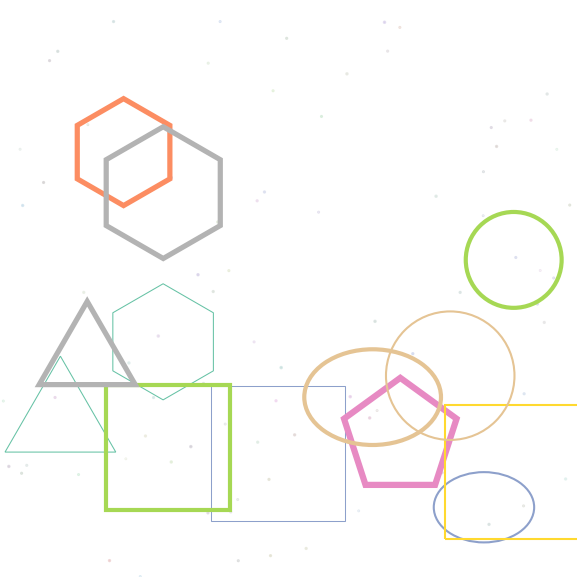[{"shape": "triangle", "thickness": 0.5, "radius": 0.55, "center": [0.105, 0.272]}, {"shape": "hexagon", "thickness": 0.5, "radius": 0.5, "center": [0.282, 0.407]}, {"shape": "hexagon", "thickness": 2.5, "radius": 0.46, "center": [0.214, 0.736]}, {"shape": "oval", "thickness": 1, "radius": 0.43, "center": [0.838, 0.121]}, {"shape": "square", "thickness": 0.5, "radius": 0.58, "center": [0.482, 0.214]}, {"shape": "pentagon", "thickness": 3, "radius": 0.51, "center": [0.693, 0.242]}, {"shape": "circle", "thickness": 2, "radius": 0.42, "center": [0.89, 0.549]}, {"shape": "square", "thickness": 2, "radius": 0.54, "center": [0.291, 0.224]}, {"shape": "square", "thickness": 1, "radius": 0.58, "center": [0.887, 0.182]}, {"shape": "oval", "thickness": 2, "radius": 0.59, "center": [0.645, 0.311]}, {"shape": "circle", "thickness": 1, "radius": 0.56, "center": [0.78, 0.349]}, {"shape": "hexagon", "thickness": 2.5, "radius": 0.57, "center": [0.283, 0.666]}, {"shape": "triangle", "thickness": 2.5, "radius": 0.48, "center": [0.151, 0.381]}]